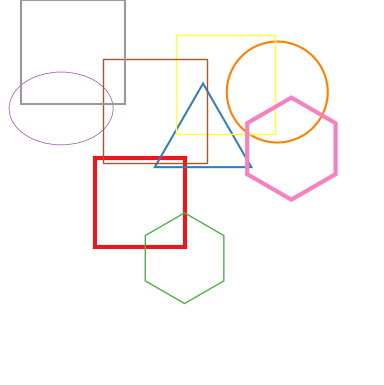[{"shape": "square", "thickness": 3, "radius": 0.58, "center": [0.363, 0.475]}, {"shape": "triangle", "thickness": 1.5, "radius": 0.72, "center": [0.527, 0.638]}, {"shape": "hexagon", "thickness": 1, "radius": 0.59, "center": [0.479, 0.329]}, {"shape": "oval", "thickness": 0.5, "radius": 0.68, "center": [0.159, 0.718]}, {"shape": "circle", "thickness": 1.5, "radius": 0.66, "center": [0.72, 0.761]}, {"shape": "square", "thickness": 1, "radius": 0.64, "center": [0.586, 0.78]}, {"shape": "square", "thickness": 1, "radius": 0.67, "center": [0.404, 0.711]}, {"shape": "hexagon", "thickness": 3, "radius": 0.66, "center": [0.757, 0.614]}, {"shape": "square", "thickness": 1.5, "radius": 0.67, "center": [0.19, 0.865]}]